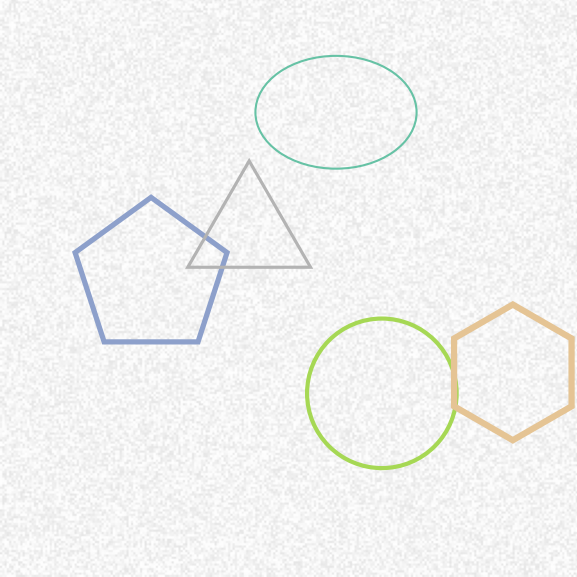[{"shape": "oval", "thickness": 1, "radius": 0.7, "center": [0.582, 0.805]}, {"shape": "pentagon", "thickness": 2.5, "radius": 0.69, "center": [0.262, 0.519]}, {"shape": "circle", "thickness": 2, "radius": 0.65, "center": [0.661, 0.318]}, {"shape": "hexagon", "thickness": 3, "radius": 0.59, "center": [0.888, 0.354]}, {"shape": "triangle", "thickness": 1.5, "radius": 0.61, "center": [0.431, 0.598]}]